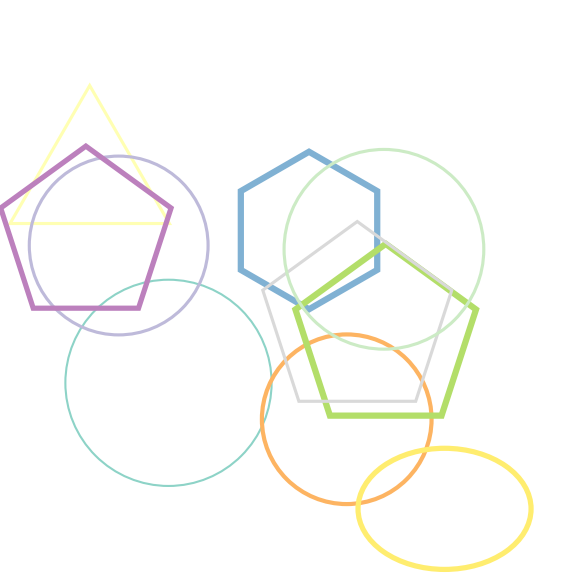[{"shape": "circle", "thickness": 1, "radius": 0.89, "center": [0.292, 0.336]}, {"shape": "triangle", "thickness": 1.5, "radius": 0.8, "center": [0.155, 0.692]}, {"shape": "circle", "thickness": 1.5, "radius": 0.77, "center": [0.206, 0.574]}, {"shape": "hexagon", "thickness": 3, "radius": 0.68, "center": [0.535, 0.6]}, {"shape": "circle", "thickness": 2, "radius": 0.73, "center": [0.6, 0.273]}, {"shape": "pentagon", "thickness": 3, "radius": 0.82, "center": [0.668, 0.412]}, {"shape": "pentagon", "thickness": 1.5, "radius": 0.86, "center": [0.619, 0.443]}, {"shape": "pentagon", "thickness": 2.5, "radius": 0.78, "center": [0.149, 0.591]}, {"shape": "circle", "thickness": 1.5, "radius": 0.86, "center": [0.665, 0.567]}, {"shape": "oval", "thickness": 2.5, "radius": 0.75, "center": [0.77, 0.118]}]